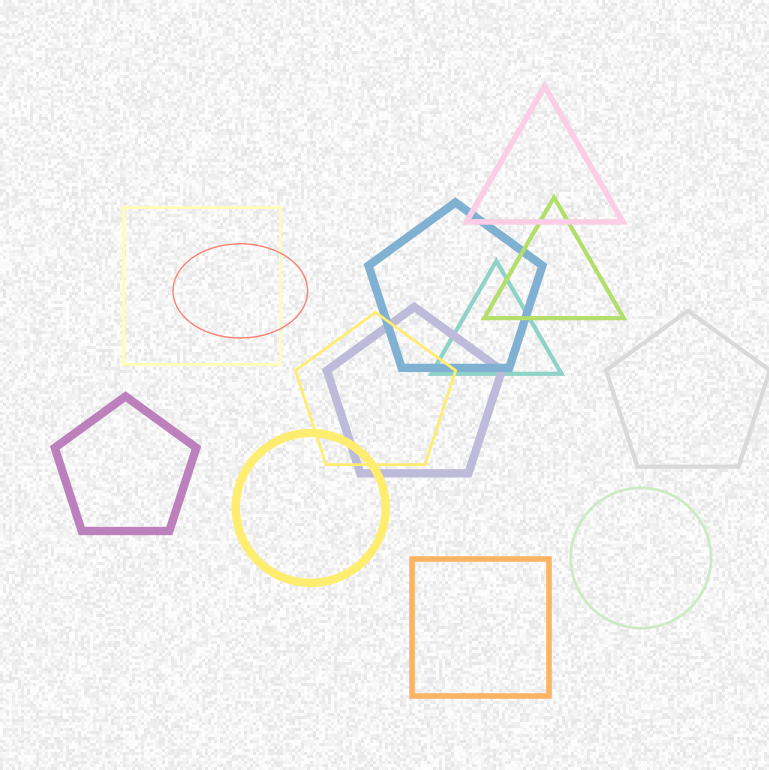[{"shape": "triangle", "thickness": 1.5, "radius": 0.49, "center": [0.645, 0.563]}, {"shape": "square", "thickness": 1, "radius": 0.51, "center": [0.262, 0.63]}, {"shape": "pentagon", "thickness": 3, "radius": 0.6, "center": [0.538, 0.482]}, {"shape": "oval", "thickness": 0.5, "radius": 0.44, "center": [0.312, 0.622]}, {"shape": "pentagon", "thickness": 3, "radius": 0.59, "center": [0.592, 0.618]}, {"shape": "square", "thickness": 2, "radius": 0.44, "center": [0.625, 0.185]}, {"shape": "triangle", "thickness": 1.5, "radius": 0.52, "center": [0.72, 0.639]}, {"shape": "triangle", "thickness": 2, "radius": 0.59, "center": [0.707, 0.771]}, {"shape": "pentagon", "thickness": 1.5, "radius": 0.56, "center": [0.893, 0.484]}, {"shape": "pentagon", "thickness": 3, "radius": 0.48, "center": [0.163, 0.389]}, {"shape": "circle", "thickness": 1, "radius": 0.46, "center": [0.832, 0.275]}, {"shape": "circle", "thickness": 3, "radius": 0.49, "center": [0.404, 0.34]}, {"shape": "pentagon", "thickness": 1, "radius": 0.55, "center": [0.488, 0.485]}]